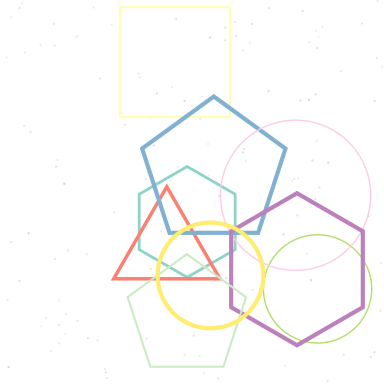[{"shape": "hexagon", "thickness": 2, "radius": 0.72, "center": [0.486, 0.424]}, {"shape": "square", "thickness": 1.5, "radius": 0.71, "center": [0.455, 0.838]}, {"shape": "triangle", "thickness": 2.5, "radius": 0.8, "center": [0.433, 0.356]}, {"shape": "pentagon", "thickness": 3, "radius": 0.98, "center": [0.555, 0.554]}, {"shape": "circle", "thickness": 1, "radius": 0.7, "center": [0.825, 0.25]}, {"shape": "circle", "thickness": 1, "radius": 0.98, "center": [0.768, 0.493]}, {"shape": "hexagon", "thickness": 3, "radius": 0.99, "center": [0.771, 0.301]}, {"shape": "pentagon", "thickness": 1.5, "radius": 0.81, "center": [0.485, 0.178]}, {"shape": "circle", "thickness": 3, "radius": 0.69, "center": [0.547, 0.285]}]